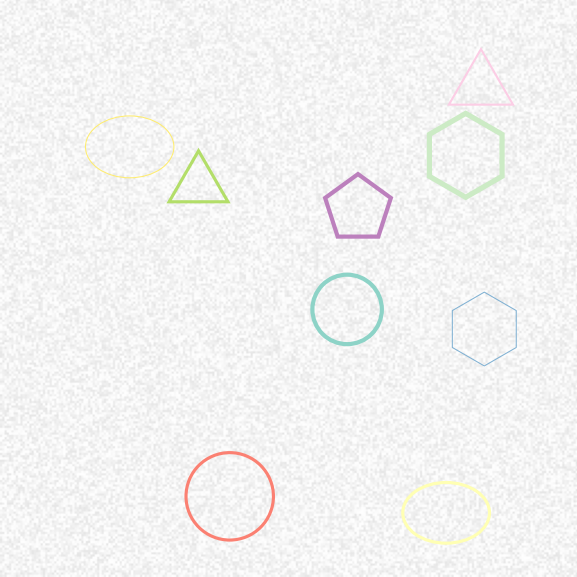[{"shape": "circle", "thickness": 2, "radius": 0.3, "center": [0.601, 0.463]}, {"shape": "oval", "thickness": 1.5, "radius": 0.38, "center": [0.773, 0.111]}, {"shape": "circle", "thickness": 1.5, "radius": 0.38, "center": [0.398, 0.14]}, {"shape": "hexagon", "thickness": 0.5, "radius": 0.32, "center": [0.839, 0.429]}, {"shape": "triangle", "thickness": 1.5, "radius": 0.29, "center": [0.344, 0.679]}, {"shape": "triangle", "thickness": 1, "radius": 0.32, "center": [0.833, 0.85]}, {"shape": "pentagon", "thickness": 2, "radius": 0.3, "center": [0.62, 0.638]}, {"shape": "hexagon", "thickness": 2.5, "radius": 0.36, "center": [0.806, 0.73]}, {"shape": "oval", "thickness": 0.5, "radius": 0.38, "center": [0.225, 0.745]}]